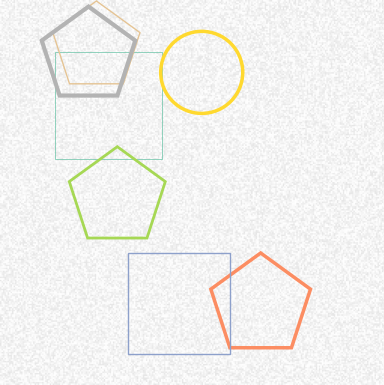[{"shape": "square", "thickness": 0.5, "radius": 0.7, "center": [0.282, 0.726]}, {"shape": "pentagon", "thickness": 2.5, "radius": 0.68, "center": [0.677, 0.207]}, {"shape": "square", "thickness": 1, "radius": 0.66, "center": [0.464, 0.212]}, {"shape": "pentagon", "thickness": 2, "radius": 0.66, "center": [0.305, 0.488]}, {"shape": "circle", "thickness": 2.5, "radius": 0.53, "center": [0.524, 0.812]}, {"shape": "pentagon", "thickness": 1, "radius": 0.59, "center": [0.25, 0.879]}, {"shape": "pentagon", "thickness": 3, "radius": 0.64, "center": [0.23, 0.855]}]